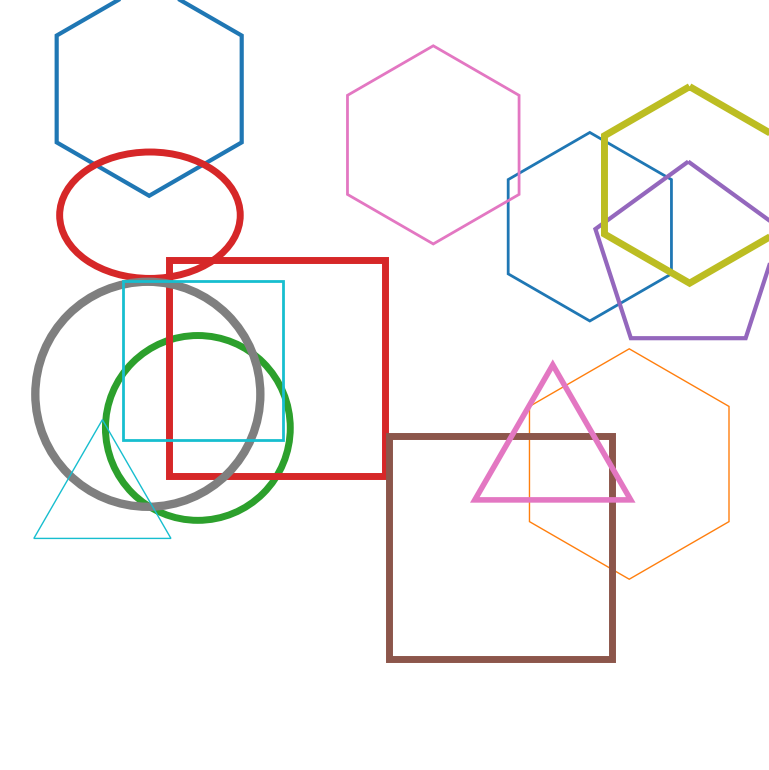[{"shape": "hexagon", "thickness": 1, "radius": 0.61, "center": [0.766, 0.706]}, {"shape": "hexagon", "thickness": 1.5, "radius": 0.69, "center": [0.194, 0.884]}, {"shape": "hexagon", "thickness": 0.5, "radius": 0.75, "center": [0.817, 0.397]}, {"shape": "circle", "thickness": 2.5, "radius": 0.6, "center": [0.257, 0.444]}, {"shape": "square", "thickness": 2.5, "radius": 0.7, "center": [0.36, 0.522]}, {"shape": "oval", "thickness": 2.5, "radius": 0.59, "center": [0.195, 0.72]}, {"shape": "pentagon", "thickness": 1.5, "radius": 0.63, "center": [0.894, 0.663]}, {"shape": "square", "thickness": 2.5, "radius": 0.72, "center": [0.65, 0.289]}, {"shape": "triangle", "thickness": 2, "radius": 0.58, "center": [0.718, 0.409]}, {"shape": "hexagon", "thickness": 1, "radius": 0.64, "center": [0.563, 0.812]}, {"shape": "circle", "thickness": 3, "radius": 0.73, "center": [0.192, 0.488]}, {"shape": "hexagon", "thickness": 2.5, "radius": 0.64, "center": [0.896, 0.76]}, {"shape": "triangle", "thickness": 0.5, "radius": 0.51, "center": [0.133, 0.352]}, {"shape": "square", "thickness": 1, "radius": 0.52, "center": [0.264, 0.532]}]